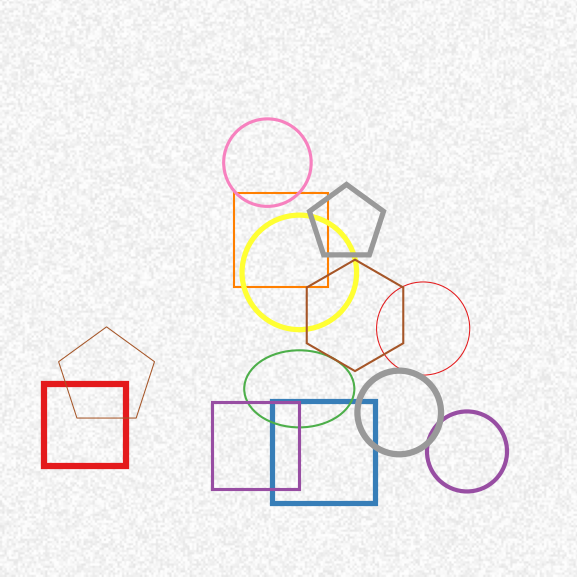[{"shape": "circle", "thickness": 0.5, "radius": 0.4, "center": [0.733, 0.43]}, {"shape": "square", "thickness": 3, "radius": 0.35, "center": [0.148, 0.264]}, {"shape": "square", "thickness": 2.5, "radius": 0.44, "center": [0.56, 0.217]}, {"shape": "oval", "thickness": 1, "radius": 0.48, "center": [0.518, 0.326]}, {"shape": "circle", "thickness": 2, "radius": 0.35, "center": [0.809, 0.217]}, {"shape": "square", "thickness": 1.5, "radius": 0.38, "center": [0.443, 0.228]}, {"shape": "square", "thickness": 1, "radius": 0.41, "center": [0.487, 0.583]}, {"shape": "circle", "thickness": 2.5, "radius": 0.5, "center": [0.518, 0.527]}, {"shape": "pentagon", "thickness": 0.5, "radius": 0.44, "center": [0.185, 0.346]}, {"shape": "hexagon", "thickness": 1, "radius": 0.48, "center": [0.615, 0.453]}, {"shape": "circle", "thickness": 1.5, "radius": 0.38, "center": [0.463, 0.718]}, {"shape": "circle", "thickness": 3, "radius": 0.36, "center": [0.691, 0.285]}, {"shape": "pentagon", "thickness": 2.5, "radius": 0.34, "center": [0.6, 0.612]}]